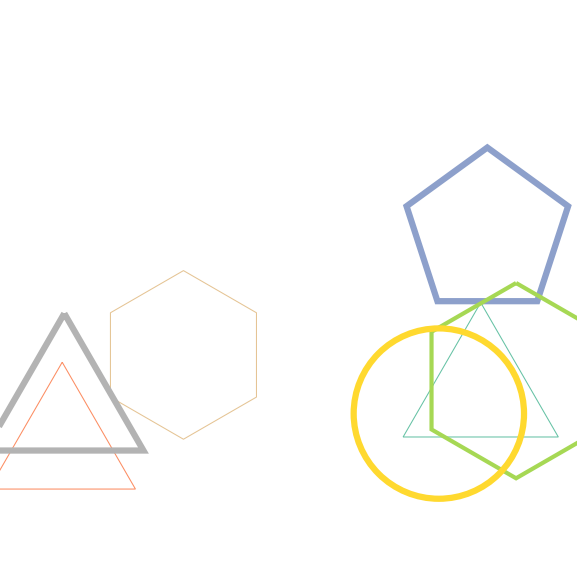[{"shape": "triangle", "thickness": 0.5, "radius": 0.78, "center": [0.832, 0.32]}, {"shape": "triangle", "thickness": 0.5, "radius": 0.73, "center": [0.108, 0.225]}, {"shape": "pentagon", "thickness": 3, "radius": 0.74, "center": [0.844, 0.597]}, {"shape": "hexagon", "thickness": 2, "radius": 0.85, "center": [0.894, 0.34]}, {"shape": "circle", "thickness": 3, "radius": 0.74, "center": [0.76, 0.283]}, {"shape": "hexagon", "thickness": 0.5, "radius": 0.73, "center": [0.318, 0.385]}, {"shape": "triangle", "thickness": 3, "radius": 0.79, "center": [0.111, 0.298]}]